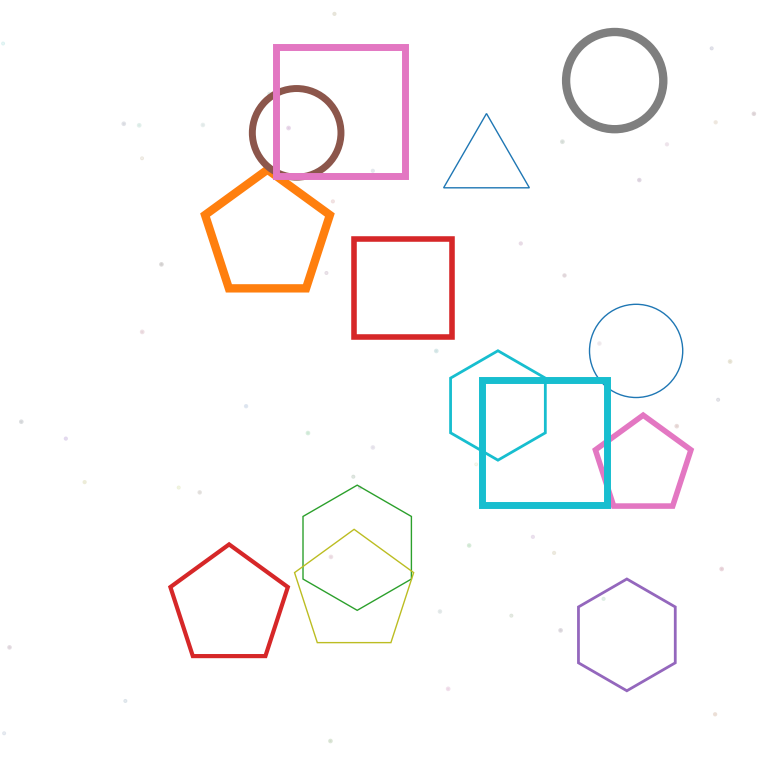[{"shape": "triangle", "thickness": 0.5, "radius": 0.32, "center": [0.632, 0.788]}, {"shape": "circle", "thickness": 0.5, "radius": 0.3, "center": [0.826, 0.544]}, {"shape": "pentagon", "thickness": 3, "radius": 0.43, "center": [0.347, 0.694]}, {"shape": "hexagon", "thickness": 0.5, "radius": 0.41, "center": [0.464, 0.289]}, {"shape": "square", "thickness": 2, "radius": 0.32, "center": [0.523, 0.626]}, {"shape": "pentagon", "thickness": 1.5, "radius": 0.4, "center": [0.298, 0.213]}, {"shape": "hexagon", "thickness": 1, "radius": 0.36, "center": [0.814, 0.175]}, {"shape": "circle", "thickness": 2.5, "radius": 0.29, "center": [0.385, 0.827]}, {"shape": "pentagon", "thickness": 2, "radius": 0.33, "center": [0.835, 0.396]}, {"shape": "square", "thickness": 2.5, "radius": 0.42, "center": [0.442, 0.855]}, {"shape": "circle", "thickness": 3, "radius": 0.32, "center": [0.798, 0.895]}, {"shape": "pentagon", "thickness": 0.5, "radius": 0.41, "center": [0.46, 0.231]}, {"shape": "hexagon", "thickness": 1, "radius": 0.36, "center": [0.647, 0.473]}, {"shape": "square", "thickness": 2.5, "radius": 0.41, "center": [0.707, 0.425]}]